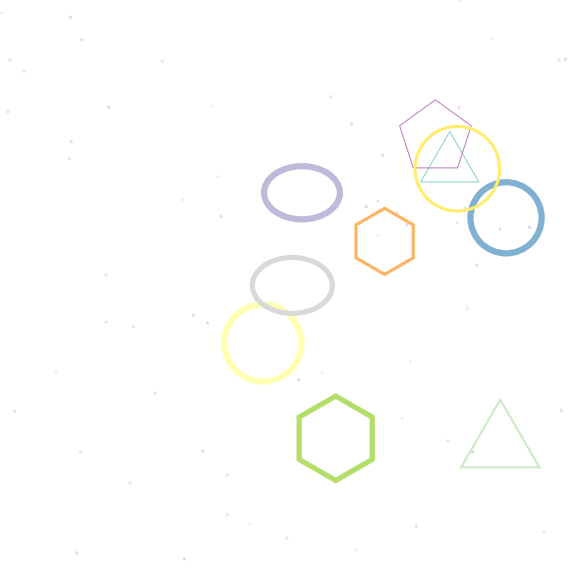[{"shape": "triangle", "thickness": 0.5, "radius": 0.29, "center": [0.779, 0.713]}, {"shape": "circle", "thickness": 3, "radius": 0.33, "center": [0.455, 0.405]}, {"shape": "oval", "thickness": 3, "radius": 0.33, "center": [0.523, 0.665]}, {"shape": "circle", "thickness": 3, "radius": 0.31, "center": [0.876, 0.622]}, {"shape": "hexagon", "thickness": 1.5, "radius": 0.29, "center": [0.666, 0.581]}, {"shape": "hexagon", "thickness": 2.5, "radius": 0.37, "center": [0.581, 0.24]}, {"shape": "oval", "thickness": 2.5, "radius": 0.35, "center": [0.506, 0.505]}, {"shape": "pentagon", "thickness": 0.5, "radius": 0.33, "center": [0.754, 0.761]}, {"shape": "triangle", "thickness": 1, "radius": 0.39, "center": [0.866, 0.229]}, {"shape": "circle", "thickness": 1.5, "radius": 0.37, "center": [0.792, 0.707]}]